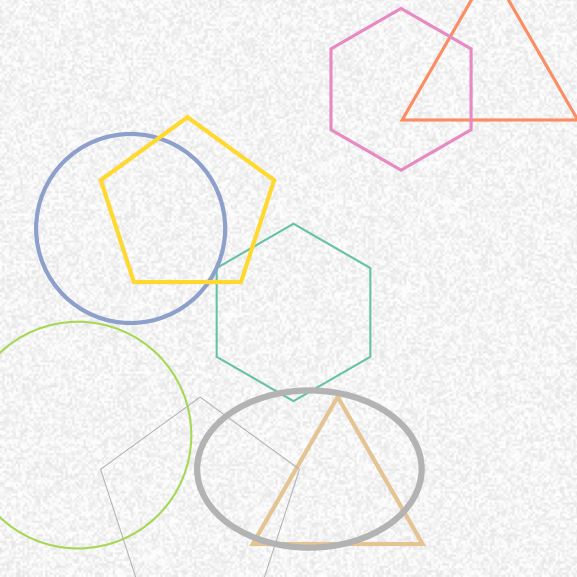[{"shape": "hexagon", "thickness": 1, "radius": 0.77, "center": [0.508, 0.458]}, {"shape": "triangle", "thickness": 1.5, "radius": 0.88, "center": [0.848, 0.879]}, {"shape": "circle", "thickness": 2, "radius": 0.82, "center": [0.226, 0.603]}, {"shape": "hexagon", "thickness": 1.5, "radius": 0.7, "center": [0.694, 0.844]}, {"shape": "circle", "thickness": 1, "radius": 0.98, "center": [0.135, 0.246]}, {"shape": "pentagon", "thickness": 2, "radius": 0.79, "center": [0.325, 0.638]}, {"shape": "triangle", "thickness": 2, "radius": 0.85, "center": [0.585, 0.142]}, {"shape": "oval", "thickness": 3, "radius": 0.97, "center": [0.536, 0.187]}, {"shape": "pentagon", "thickness": 0.5, "radius": 0.91, "center": [0.346, 0.13]}]